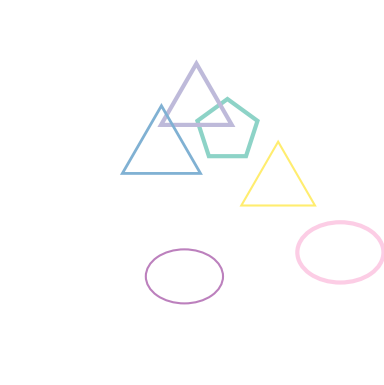[{"shape": "pentagon", "thickness": 3, "radius": 0.41, "center": [0.591, 0.661]}, {"shape": "triangle", "thickness": 3, "radius": 0.53, "center": [0.51, 0.729]}, {"shape": "triangle", "thickness": 2, "radius": 0.59, "center": [0.419, 0.608]}, {"shape": "oval", "thickness": 3, "radius": 0.56, "center": [0.884, 0.344]}, {"shape": "oval", "thickness": 1.5, "radius": 0.5, "center": [0.479, 0.282]}, {"shape": "triangle", "thickness": 1.5, "radius": 0.55, "center": [0.722, 0.521]}]